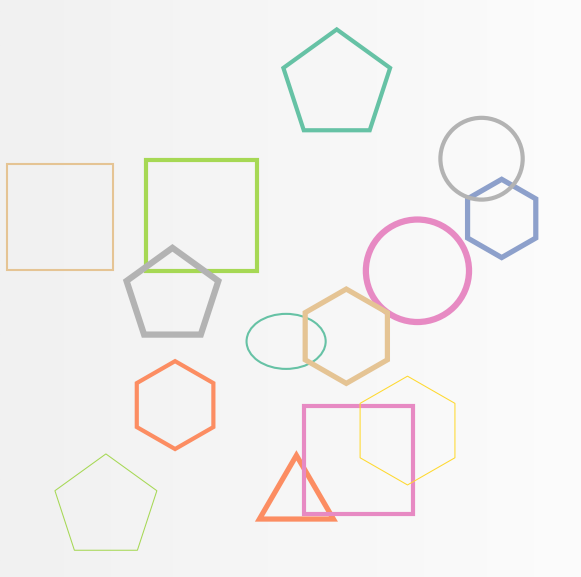[{"shape": "oval", "thickness": 1, "radius": 0.34, "center": [0.492, 0.408]}, {"shape": "pentagon", "thickness": 2, "radius": 0.48, "center": [0.579, 0.852]}, {"shape": "triangle", "thickness": 2.5, "radius": 0.37, "center": [0.51, 0.137]}, {"shape": "hexagon", "thickness": 2, "radius": 0.38, "center": [0.301, 0.298]}, {"shape": "hexagon", "thickness": 2.5, "radius": 0.34, "center": [0.863, 0.621]}, {"shape": "circle", "thickness": 3, "radius": 0.44, "center": [0.718, 0.53]}, {"shape": "square", "thickness": 2, "radius": 0.47, "center": [0.617, 0.203]}, {"shape": "pentagon", "thickness": 0.5, "radius": 0.46, "center": [0.182, 0.121]}, {"shape": "square", "thickness": 2, "radius": 0.48, "center": [0.346, 0.625]}, {"shape": "hexagon", "thickness": 0.5, "radius": 0.47, "center": [0.701, 0.254]}, {"shape": "hexagon", "thickness": 2.5, "radius": 0.41, "center": [0.596, 0.417]}, {"shape": "square", "thickness": 1, "radius": 0.46, "center": [0.103, 0.623]}, {"shape": "pentagon", "thickness": 3, "radius": 0.42, "center": [0.297, 0.487]}, {"shape": "circle", "thickness": 2, "radius": 0.35, "center": [0.828, 0.724]}]